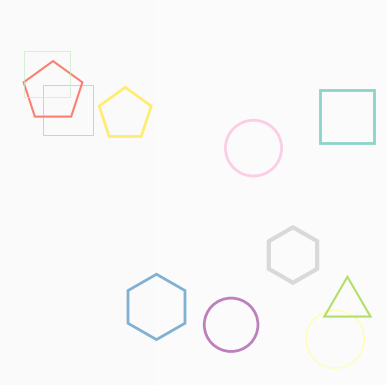[{"shape": "square", "thickness": 2, "radius": 0.35, "center": [0.895, 0.697]}, {"shape": "circle", "thickness": 1, "radius": 0.38, "center": [0.865, 0.119]}, {"shape": "square", "thickness": 0.5, "radius": 0.32, "center": [0.177, 0.715]}, {"shape": "pentagon", "thickness": 1.5, "radius": 0.4, "center": [0.137, 0.762]}, {"shape": "hexagon", "thickness": 2, "radius": 0.42, "center": [0.404, 0.203]}, {"shape": "triangle", "thickness": 1.5, "radius": 0.34, "center": [0.897, 0.212]}, {"shape": "circle", "thickness": 2, "radius": 0.36, "center": [0.654, 0.615]}, {"shape": "hexagon", "thickness": 3, "radius": 0.36, "center": [0.756, 0.338]}, {"shape": "circle", "thickness": 2, "radius": 0.35, "center": [0.596, 0.156]}, {"shape": "square", "thickness": 0.5, "radius": 0.3, "center": [0.122, 0.807]}, {"shape": "pentagon", "thickness": 2, "radius": 0.35, "center": [0.323, 0.703]}]